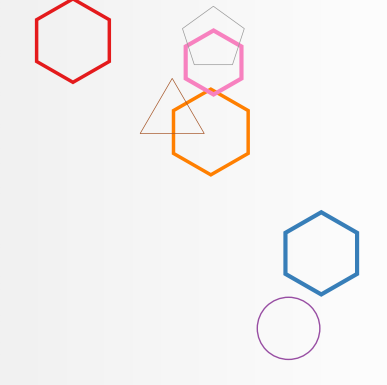[{"shape": "hexagon", "thickness": 2.5, "radius": 0.54, "center": [0.188, 0.895]}, {"shape": "hexagon", "thickness": 3, "radius": 0.53, "center": [0.829, 0.342]}, {"shape": "circle", "thickness": 1, "radius": 0.4, "center": [0.745, 0.147]}, {"shape": "hexagon", "thickness": 2.5, "radius": 0.56, "center": [0.544, 0.657]}, {"shape": "triangle", "thickness": 0.5, "radius": 0.48, "center": [0.444, 0.701]}, {"shape": "hexagon", "thickness": 3, "radius": 0.42, "center": [0.551, 0.838]}, {"shape": "pentagon", "thickness": 0.5, "radius": 0.42, "center": [0.551, 0.9]}]